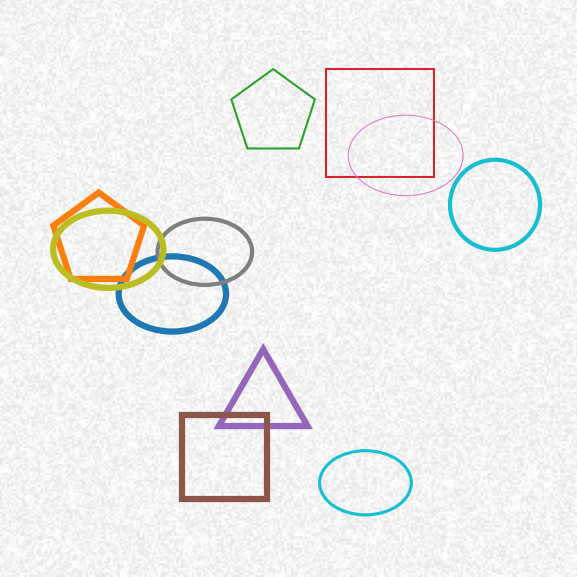[{"shape": "oval", "thickness": 3, "radius": 0.46, "center": [0.298, 0.49]}, {"shape": "pentagon", "thickness": 3, "radius": 0.41, "center": [0.171, 0.583]}, {"shape": "pentagon", "thickness": 1, "radius": 0.38, "center": [0.473, 0.804]}, {"shape": "square", "thickness": 1, "radius": 0.47, "center": [0.658, 0.786]}, {"shape": "triangle", "thickness": 3, "radius": 0.44, "center": [0.456, 0.306]}, {"shape": "square", "thickness": 3, "radius": 0.37, "center": [0.388, 0.208]}, {"shape": "oval", "thickness": 0.5, "radius": 0.5, "center": [0.702, 0.73]}, {"shape": "oval", "thickness": 2, "radius": 0.41, "center": [0.355, 0.563]}, {"shape": "oval", "thickness": 3, "radius": 0.48, "center": [0.187, 0.567]}, {"shape": "oval", "thickness": 1.5, "radius": 0.4, "center": [0.633, 0.163]}, {"shape": "circle", "thickness": 2, "radius": 0.39, "center": [0.857, 0.645]}]